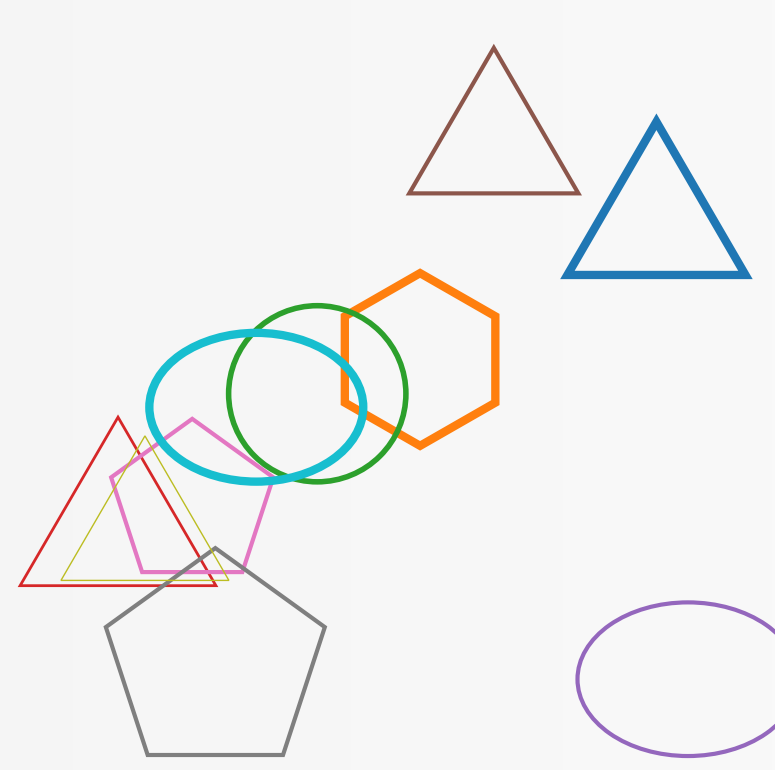[{"shape": "triangle", "thickness": 3, "radius": 0.66, "center": [0.847, 0.709]}, {"shape": "hexagon", "thickness": 3, "radius": 0.56, "center": [0.542, 0.533]}, {"shape": "circle", "thickness": 2, "radius": 0.57, "center": [0.409, 0.489]}, {"shape": "triangle", "thickness": 1, "radius": 0.73, "center": [0.152, 0.312]}, {"shape": "oval", "thickness": 1.5, "radius": 0.71, "center": [0.888, 0.118]}, {"shape": "triangle", "thickness": 1.5, "radius": 0.63, "center": [0.637, 0.812]}, {"shape": "pentagon", "thickness": 1.5, "radius": 0.55, "center": [0.248, 0.346]}, {"shape": "pentagon", "thickness": 1.5, "radius": 0.74, "center": [0.278, 0.14]}, {"shape": "triangle", "thickness": 0.5, "radius": 0.63, "center": [0.187, 0.309]}, {"shape": "oval", "thickness": 3, "radius": 0.69, "center": [0.331, 0.471]}]